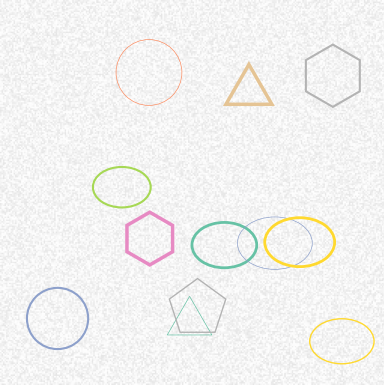[{"shape": "triangle", "thickness": 0.5, "radius": 0.33, "center": [0.492, 0.163]}, {"shape": "oval", "thickness": 2, "radius": 0.42, "center": [0.583, 0.363]}, {"shape": "circle", "thickness": 0.5, "radius": 0.43, "center": [0.387, 0.812]}, {"shape": "circle", "thickness": 1.5, "radius": 0.4, "center": [0.15, 0.173]}, {"shape": "oval", "thickness": 0.5, "radius": 0.49, "center": [0.714, 0.368]}, {"shape": "hexagon", "thickness": 2.5, "radius": 0.34, "center": [0.389, 0.38]}, {"shape": "oval", "thickness": 1.5, "radius": 0.38, "center": [0.316, 0.514]}, {"shape": "oval", "thickness": 2, "radius": 0.45, "center": [0.778, 0.371]}, {"shape": "oval", "thickness": 1, "radius": 0.42, "center": [0.888, 0.114]}, {"shape": "triangle", "thickness": 2.5, "radius": 0.34, "center": [0.647, 0.764]}, {"shape": "hexagon", "thickness": 1.5, "radius": 0.4, "center": [0.865, 0.803]}, {"shape": "pentagon", "thickness": 1, "radius": 0.39, "center": [0.513, 0.199]}]